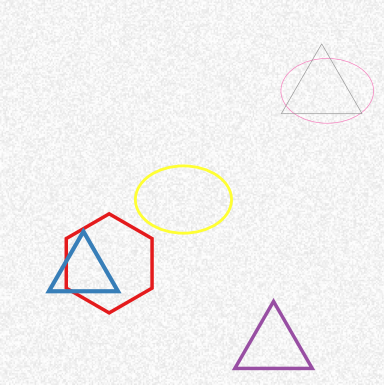[{"shape": "hexagon", "thickness": 2.5, "radius": 0.64, "center": [0.284, 0.316]}, {"shape": "triangle", "thickness": 3, "radius": 0.52, "center": [0.217, 0.295]}, {"shape": "triangle", "thickness": 2.5, "radius": 0.58, "center": [0.711, 0.101]}, {"shape": "oval", "thickness": 2, "radius": 0.62, "center": [0.477, 0.482]}, {"shape": "oval", "thickness": 0.5, "radius": 0.6, "center": [0.85, 0.764]}, {"shape": "triangle", "thickness": 0.5, "radius": 0.61, "center": [0.836, 0.765]}]